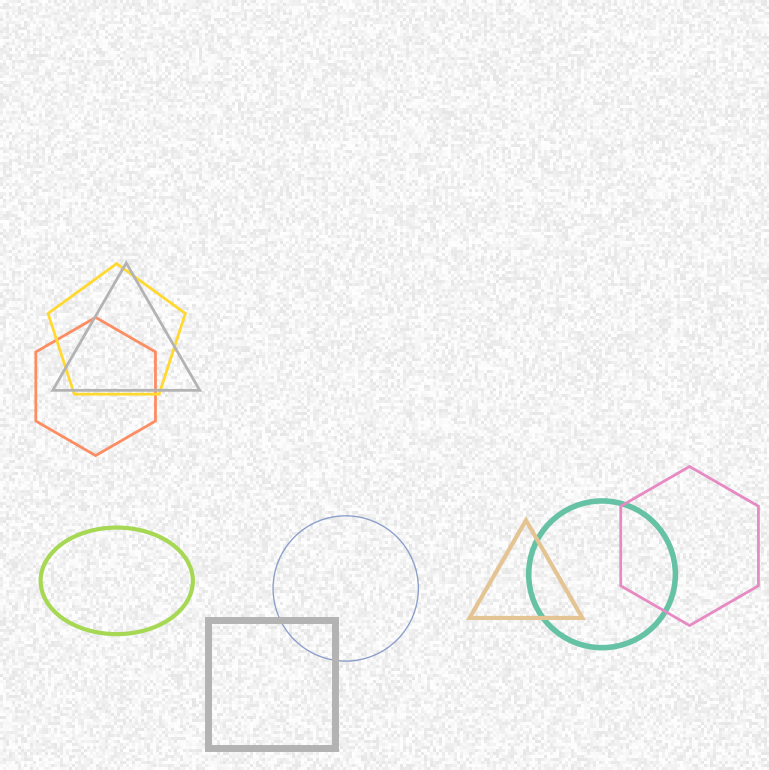[{"shape": "circle", "thickness": 2, "radius": 0.48, "center": [0.782, 0.254]}, {"shape": "hexagon", "thickness": 1, "radius": 0.45, "center": [0.124, 0.498]}, {"shape": "circle", "thickness": 0.5, "radius": 0.47, "center": [0.449, 0.236]}, {"shape": "hexagon", "thickness": 1, "radius": 0.52, "center": [0.896, 0.291]}, {"shape": "oval", "thickness": 1.5, "radius": 0.49, "center": [0.152, 0.246]}, {"shape": "pentagon", "thickness": 1, "radius": 0.47, "center": [0.152, 0.564]}, {"shape": "triangle", "thickness": 1.5, "radius": 0.42, "center": [0.683, 0.24]}, {"shape": "triangle", "thickness": 1, "radius": 0.55, "center": [0.164, 0.548]}, {"shape": "square", "thickness": 2.5, "radius": 0.41, "center": [0.353, 0.112]}]